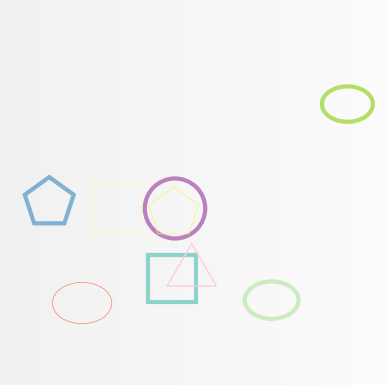[{"shape": "square", "thickness": 3, "radius": 0.31, "center": [0.443, 0.276]}, {"shape": "square", "thickness": 0.5, "radius": 0.32, "center": [0.301, 0.462]}, {"shape": "oval", "thickness": 0.5, "radius": 0.38, "center": [0.212, 0.213]}, {"shape": "pentagon", "thickness": 3, "radius": 0.33, "center": [0.127, 0.474]}, {"shape": "oval", "thickness": 3, "radius": 0.33, "center": [0.896, 0.73]}, {"shape": "triangle", "thickness": 1, "radius": 0.37, "center": [0.495, 0.294]}, {"shape": "circle", "thickness": 3, "radius": 0.39, "center": [0.452, 0.459]}, {"shape": "oval", "thickness": 3, "radius": 0.35, "center": [0.701, 0.22]}, {"shape": "pentagon", "thickness": 0.5, "radius": 0.34, "center": [0.448, 0.447]}]